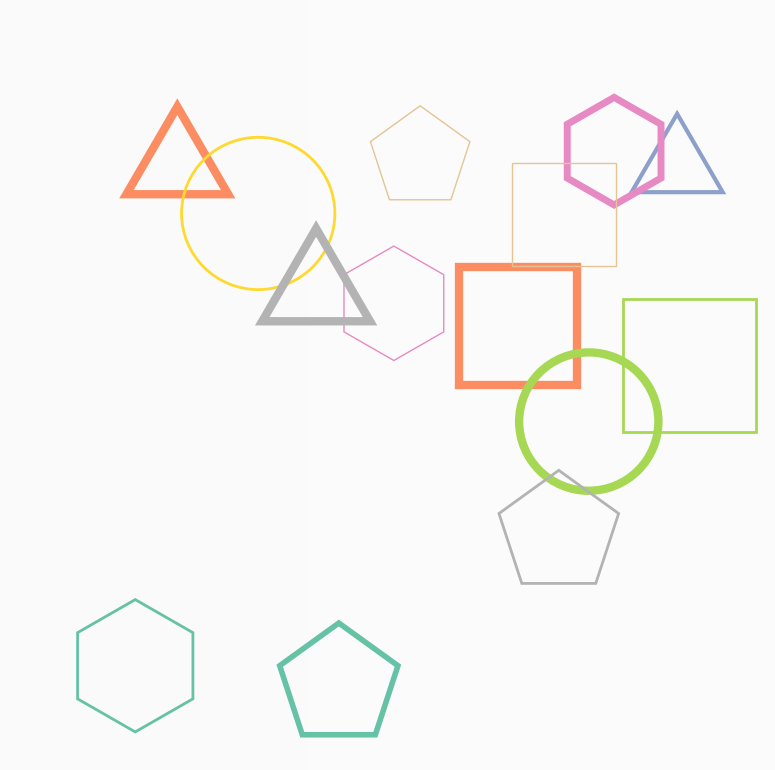[{"shape": "pentagon", "thickness": 2, "radius": 0.4, "center": [0.437, 0.111]}, {"shape": "hexagon", "thickness": 1, "radius": 0.43, "center": [0.175, 0.135]}, {"shape": "triangle", "thickness": 3, "radius": 0.38, "center": [0.229, 0.786]}, {"shape": "square", "thickness": 3, "radius": 0.38, "center": [0.669, 0.577]}, {"shape": "triangle", "thickness": 1.5, "radius": 0.34, "center": [0.874, 0.784]}, {"shape": "hexagon", "thickness": 0.5, "radius": 0.37, "center": [0.508, 0.606]}, {"shape": "hexagon", "thickness": 2.5, "radius": 0.35, "center": [0.792, 0.804]}, {"shape": "circle", "thickness": 3, "radius": 0.45, "center": [0.76, 0.452]}, {"shape": "square", "thickness": 1, "radius": 0.43, "center": [0.89, 0.525]}, {"shape": "circle", "thickness": 1, "radius": 0.49, "center": [0.333, 0.723]}, {"shape": "square", "thickness": 0.5, "radius": 0.33, "center": [0.728, 0.721]}, {"shape": "pentagon", "thickness": 0.5, "radius": 0.34, "center": [0.542, 0.795]}, {"shape": "triangle", "thickness": 3, "radius": 0.4, "center": [0.408, 0.623]}, {"shape": "pentagon", "thickness": 1, "radius": 0.41, "center": [0.721, 0.308]}]